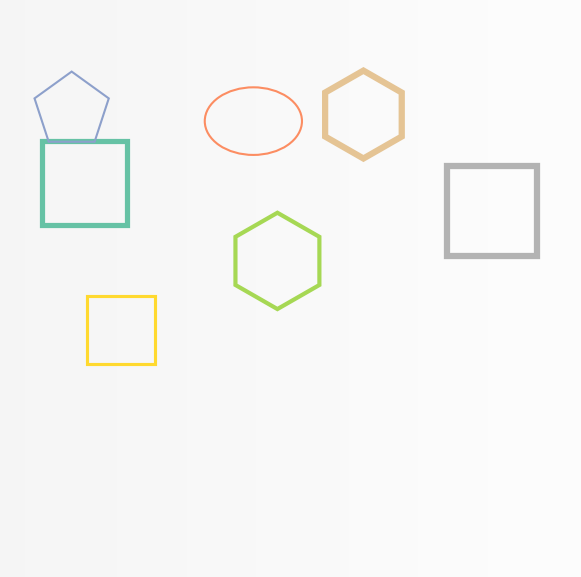[{"shape": "square", "thickness": 2.5, "radius": 0.36, "center": [0.145, 0.682]}, {"shape": "oval", "thickness": 1, "radius": 0.42, "center": [0.436, 0.789]}, {"shape": "pentagon", "thickness": 1, "radius": 0.34, "center": [0.123, 0.808]}, {"shape": "hexagon", "thickness": 2, "radius": 0.42, "center": [0.477, 0.547]}, {"shape": "square", "thickness": 1.5, "radius": 0.29, "center": [0.208, 0.428]}, {"shape": "hexagon", "thickness": 3, "radius": 0.38, "center": [0.625, 0.801]}, {"shape": "square", "thickness": 3, "radius": 0.39, "center": [0.846, 0.633]}]